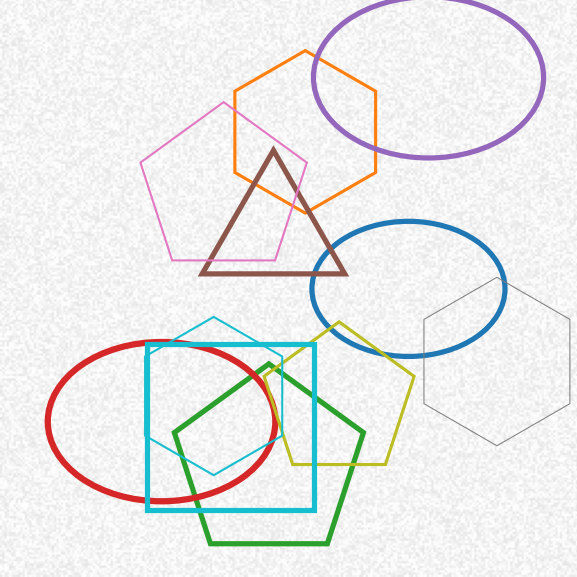[{"shape": "oval", "thickness": 2.5, "radius": 0.84, "center": [0.707, 0.499]}, {"shape": "hexagon", "thickness": 1.5, "radius": 0.7, "center": [0.529, 0.771]}, {"shape": "pentagon", "thickness": 2.5, "radius": 0.86, "center": [0.466, 0.197]}, {"shape": "oval", "thickness": 3, "radius": 0.99, "center": [0.28, 0.269]}, {"shape": "oval", "thickness": 2.5, "radius": 1.0, "center": [0.742, 0.865]}, {"shape": "triangle", "thickness": 2.5, "radius": 0.71, "center": [0.474, 0.596]}, {"shape": "pentagon", "thickness": 1, "radius": 0.76, "center": [0.387, 0.671]}, {"shape": "hexagon", "thickness": 0.5, "radius": 0.73, "center": [0.86, 0.373]}, {"shape": "pentagon", "thickness": 1.5, "radius": 0.68, "center": [0.587, 0.305]}, {"shape": "hexagon", "thickness": 1, "radius": 0.69, "center": [0.37, 0.313]}, {"shape": "square", "thickness": 2.5, "radius": 0.72, "center": [0.4, 0.26]}]